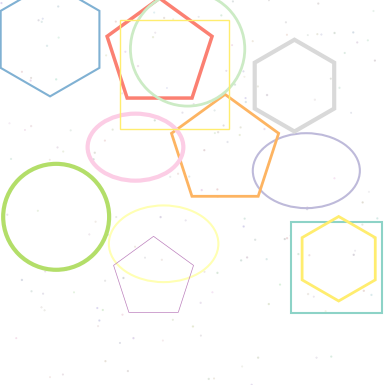[{"shape": "square", "thickness": 1.5, "radius": 0.59, "center": [0.875, 0.305]}, {"shape": "oval", "thickness": 1.5, "radius": 0.71, "center": [0.425, 0.367]}, {"shape": "oval", "thickness": 1.5, "radius": 0.7, "center": [0.796, 0.557]}, {"shape": "pentagon", "thickness": 2.5, "radius": 0.72, "center": [0.414, 0.861]}, {"shape": "hexagon", "thickness": 1.5, "radius": 0.74, "center": [0.13, 0.898]}, {"shape": "pentagon", "thickness": 2, "radius": 0.73, "center": [0.585, 0.608]}, {"shape": "circle", "thickness": 3, "radius": 0.69, "center": [0.146, 0.437]}, {"shape": "oval", "thickness": 3, "radius": 0.62, "center": [0.352, 0.618]}, {"shape": "hexagon", "thickness": 3, "radius": 0.6, "center": [0.765, 0.778]}, {"shape": "pentagon", "thickness": 0.5, "radius": 0.55, "center": [0.399, 0.277]}, {"shape": "circle", "thickness": 2, "radius": 0.74, "center": [0.487, 0.873]}, {"shape": "square", "thickness": 1, "radius": 0.71, "center": [0.453, 0.806]}, {"shape": "hexagon", "thickness": 2, "radius": 0.55, "center": [0.88, 0.328]}]